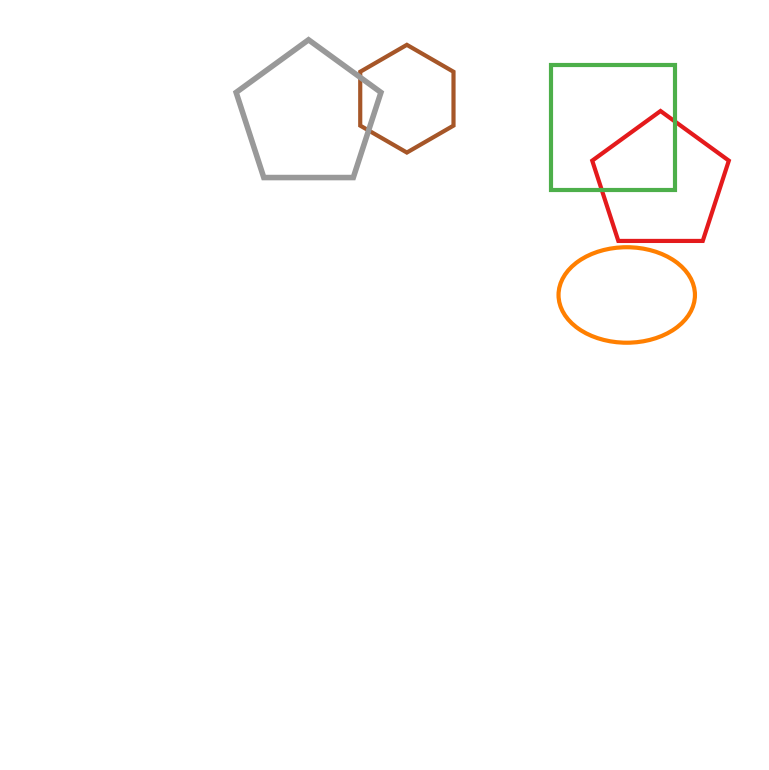[{"shape": "pentagon", "thickness": 1.5, "radius": 0.47, "center": [0.858, 0.763]}, {"shape": "square", "thickness": 1.5, "radius": 0.41, "center": [0.796, 0.834]}, {"shape": "oval", "thickness": 1.5, "radius": 0.44, "center": [0.814, 0.617]}, {"shape": "hexagon", "thickness": 1.5, "radius": 0.35, "center": [0.528, 0.872]}, {"shape": "pentagon", "thickness": 2, "radius": 0.49, "center": [0.401, 0.849]}]